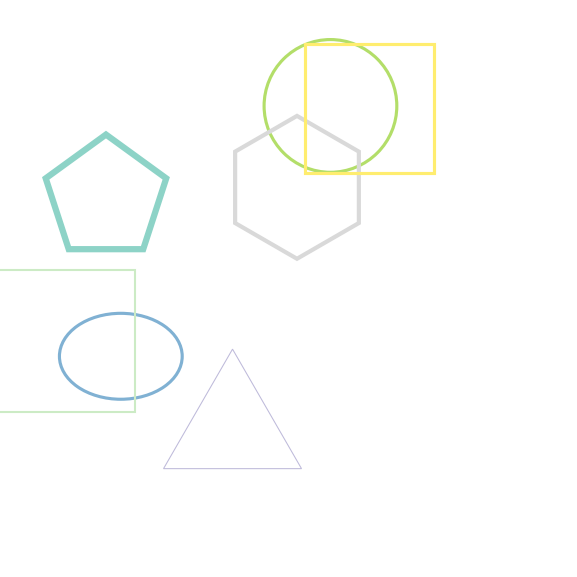[{"shape": "pentagon", "thickness": 3, "radius": 0.55, "center": [0.183, 0.656]}, {"shape": "triangle", "thickness": 0.5, "radius": 0.69, "center": [0.403, 0.257]}, {"shape": "oval", "thickness": 1.5, "radius": 0.53, "center": [0.209, 0.382]}, {"shape": "circle", "thickness": 1.5, "radius": 0.57, "center": [0.572, 0.816]}, {"shape": "hexagon", "thickness": 2, "radius": 0.62, "center": [0.514, 0.675]}, {"shape": "square", "thickness": 1, "radius": 0.61, "center": [0.112, 0.409]}, {"shape": "square", "thickness": 1.5, "radius": 0.56, "center": [0.64, 0.811]}]